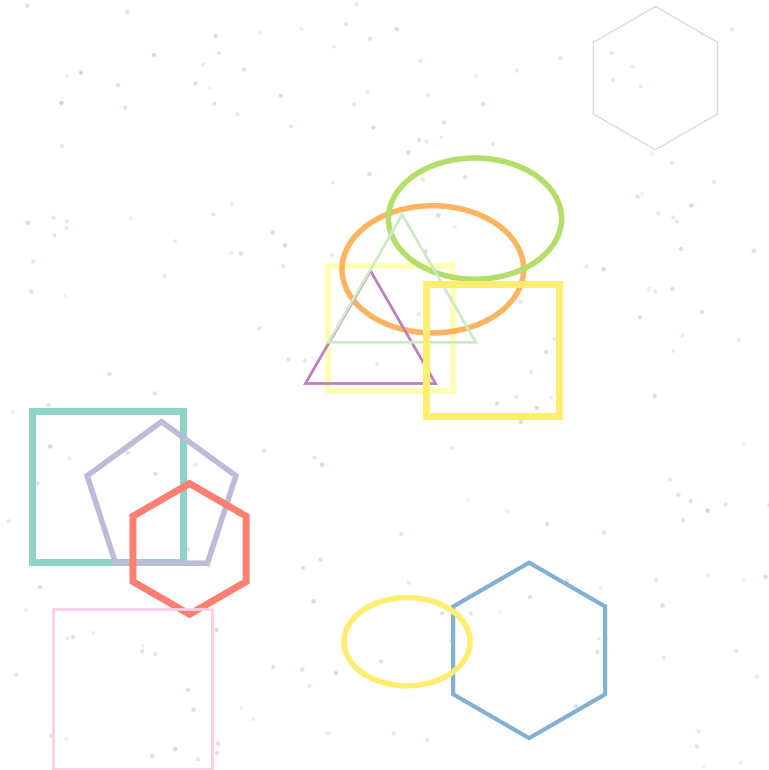[{"shape": "square", "thickness": 2.5, "radius": 0.49, "center": [0.14, 0.368]}, {"shape": "square", "thickness": 2, "radius": 0.4, "center": [0.507, 0.573]}, {"shape": "pentagon", "thickness": 2, "radius": 0.51, "center": [0.21, 0.351]}, {"shape": "hexagon", "thickness": 2.5, "radius": 0.42, "center": [0.246, 0.287]}, {"shape": "hexagon", "thickness": 1.5, "radius": 0.57, "center": [0.687, 0.155]}, {"shape": "oval", "thickness": 2, "radius": 0.59, "center": [0.562, 0.65]}, {"shape": "oval", "thickness": 2, "radius": 0.56, "center": [0.617, 0.716]}, {"shape": "square", "thickness": 1, "radius": 0.52, "center": [0.172, 0.105]}, {"shape": "hexagon", "thickness": 0.5, "radius": 0.47, "center": [0.851, 0.898]}, {"shape": "triangle", "thickness": 1, "radius": 0.49, "center": [0.481, 0.551]}, {"shape": "triangle", "thickness": 1, "radius": 0.55, "center": [0.522, 0.611]}, {"shape": "square", "thickness": 2.5, "radius": 0.43, "center": [0.64, 0.546]}, {"shape": "oval", "thickness": 2, "radius": 0.41, "center": [0.529, 0.167]}]